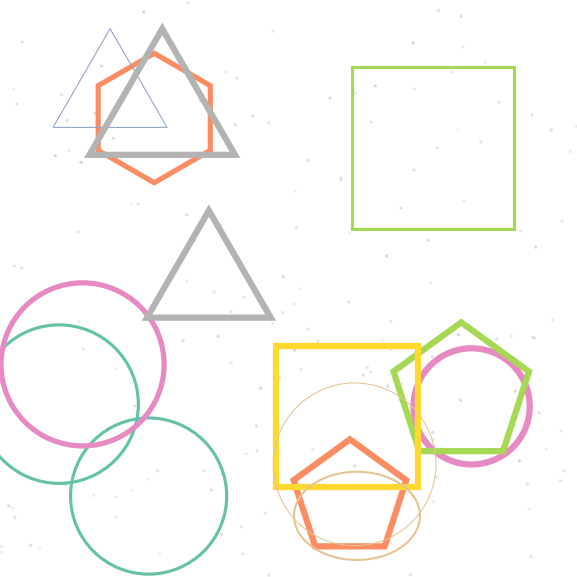[{"shape": "circle", "thickness": 1.5, "radius": 0.68, "center": [0.257, 0.14]}, {"shape": "circle", "thickness": 1.5, "radius": 0.69, "center": [0.102, 0.299]}, {"shape": "pentagon", "thickness": 3, "radius": 0.51, "center": [0.606, 0.136]}, {"shape": "hexagon", "thickness": 2.5, "radius": 0.56, "center": [0.267, 0.795]}, {"shape": "triangle", "thickness": 0.5, "radius": 0.57, "center": [0.191, 0.836]}, {"shape": "circle", "thickness": 3, "radius": 0.5, "center": [0.817, 0.295]}, {"shape": "circle", "thickness": 2.5, "radius": 0.71, "center": [0.143, 0.368]}, {"shape": "square", "thickness": 1.5, "radius": 0.7, "center": [0.75, 0.742]}, {"shape": "pentagon", "thickness": 3, "radius": 0.62, "center": [0.799, 0.318]}, {"shape": "square", "thickness": 3, "radius": 0.61, "center": [0.601, 0.277]}, {"shape": "circle", "thickness": 0.5, "radius": 0.7, "center": [0.614, 0.195]}, {"shape": "oval", "thickness": 1, "radius": 0.55, "center": [0.618, 0.106]}, {"shape": "triangle", "thickness": 3, "radius": 0.62, "center": [0.362, 0.511]}, {"shape": "triangle", "thickness": 3, "radius": 0.73, "center": [0.281, 0.804]}]